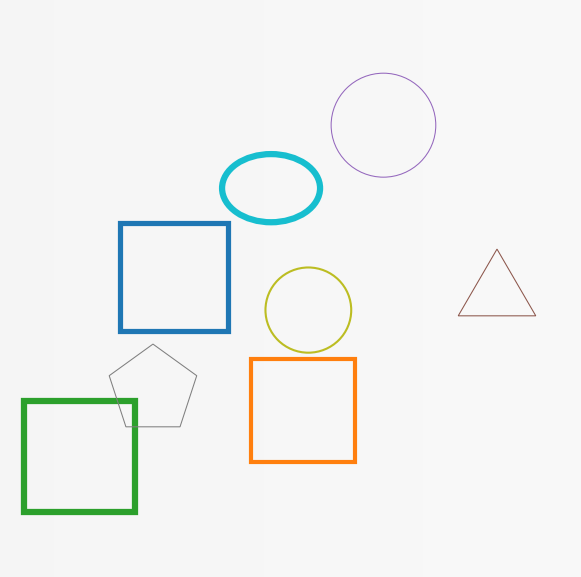[{"shape": "square", "thickness": 2.5, "radius": 0.47, "center": [0.299, 0.52]}, {"shape": "square", "thickness": 2, "radius": 0.45, "center": [0.522, 0.288]}, {"shape": "square", "thickness": 3, "radius": 0.48, "center": [0.137, 0.209]}, {"shape": "circle", "thickness": 0.5, "radius": 0.45, "center": [0.66, 0.782]}, {"shape": "triangle", "thickness": 0.5, "radius": 0.39, "center": [0.855, 0.491]}, {"shape": "pentagon", "thickness": 0.5, "radius": 0.4, "center": [0.263, 0.324]}, {"shape": "circle", "thickness": 1, "radius": 0.37, "center": [0.53, 0.462]}, {"shape": "oval", "thickness": 3, "radius": 0.42, "center": [0.466, 0.673]}]